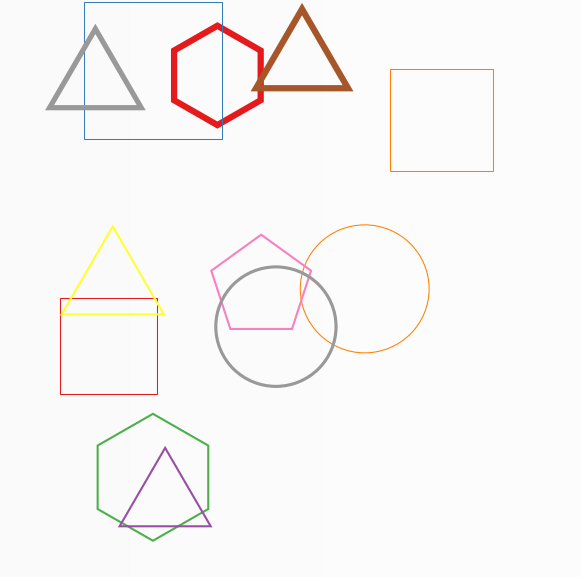[{"shape": "square", "thickness": 0.5, "radius": 0.42, "center": [0.186, 0.4]}, {"shape": "hexagon", "thickness": 3, "radius": 0.43, "center": [0.374, 0.869]}, {"shape": "square", "thickness": 0.5, "radius": 0.59, "center": [0.263, 0.878]}, {"shape": "hexagon", "thickness": 1, "radius": 0.55, "center": [0.263, 0.173]}, {"shape": "triangle", "thickness": 1, "radius": 0.45, "center": [0.284, 0.133]}, {"shape": "square", "thickness": 0.5, "radius": 0.44, "center": [0.759, 0.791]}, {"shape": "circle", "thickness": 0.5, "radius": 0.55, "center": [0.627, 0.499]}, {"shape": "triangle", "thickness": 1, "radius": 0.51, "center": [0.194, 0.505]}, {"shape": "triangle", "thickness": 3, "radius": 0.46, "center": [0.52, 0.892]}, {"shape": "pentagon", "thickness": 1, "radius": 0.45, "center": [0.449, 0.503]}, {"shape": "circle", "thickness": 1.5, "radius": 0.52, "center": [0.475, 0.434]}, {"shape": "triangle", "thickness": 2.5, "radius": 0.46, "center": [0.164, 0.858]}]